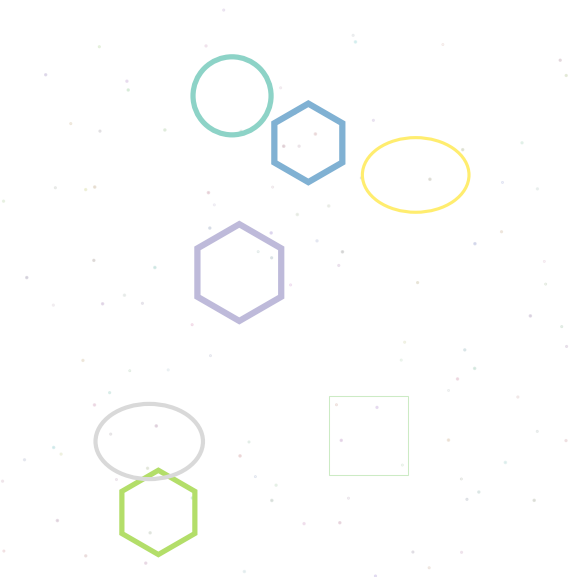[{"shape": "circle", "thickness": 2.5, "radius": 0.34, "center": [0.402, 0.833]}, {"shape": "hexagon", "thickness": 3, "radius": 0.42, "center": [0.414, 0.527]}, {"shape": "hexagon", "thickness": 3, "radius": 0.34, "center": [0.534, 0.752]}, {"shape": "hexagon", "thickness": 2.5, "radius": 0.36, "center": [0.274, 0.112]}, {"shape": "oval", "thickness": 2, "radius": 0.47, "center": [0.258, 0.235]}, {"shape": "square", "thickness": 0.5, "radius": 0.34, "center": [0.638, 0.245]}, {"shape": "oval", "thickness": 1.5, "radius": 0.46, "center": [0.72, 0.696]}]